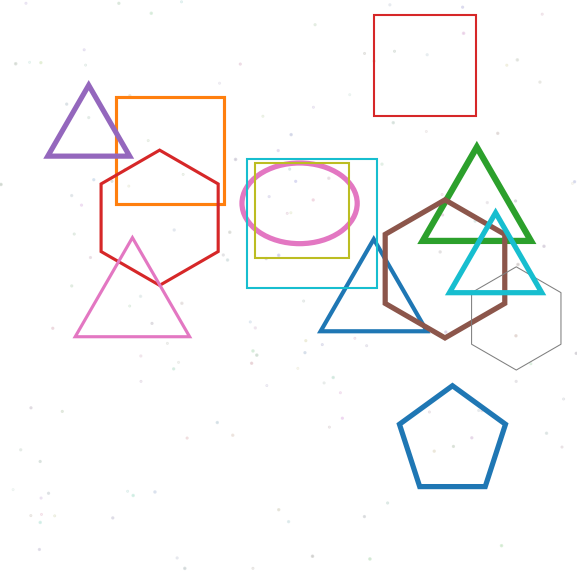[{"shape": "pentagon", "thickness": 2.5, "radius": 0.48, "center": [0.783, 0.235]}, {"shape": "triangle", "thickness": 2, "radius": 0.53, "center": [0.647, 0.479]}, {"shape": "square", "thickness": 1.5, "radius": 0.46, "center": [0.295, 0.739]}, {"shape": "triangle", "thickness": 3, "radius": 0.54, "center": [0.826, 0.636]}, {"shape": "hexagon", "thickness": 1.5, "radius": 0.59, "center": [0.276, 0.622]}, {"shape": "square", "thickness": 1, "radius": 0.44, "center": [0.736, 0.885]}, {"shape": "triangle", "thickness": 2.5, "radius": 0.41, "center": [0.154, 0.77]}, {"shape": "hexagon", "thickness": 2.5, "radius": 0.6, "center": [0.771, 0.534]}, {"shape": "oval", "thickness": 2.5, "radius": 0.5, "center": [0.519, 0.647]}, {"shape": "triangle", "thickness": 1.5, "radius": 0.57, "center": [0.229, 0.473]}, {"shape": "hexagon", "thickness": 0.5, "radius": 0.45, "center": [0.894, 0.448]}, {"shape": "square", "thickness": 1, "radius": 0.41, "center": [0.523, 0.635]}, {"shape": "triangle", "thickness": 2.5, "radius": 0.46, "center": [0.858, 0.538]}, {"shape": "square", "thickness": 1, "radius": 0.56, "center": [0.54, 0.612]}]